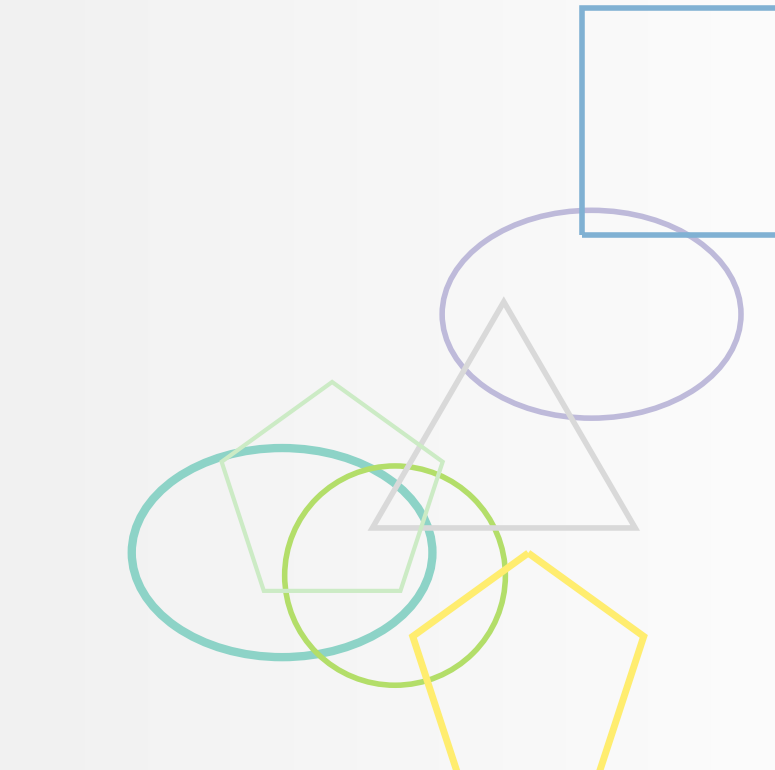[{"shape": "oval", "thickness": 3, "radius": 0.97, "center": [0.364, 0.282]}, {"shape": "oval", "thickness": 2, "radius": 0.96, "center": [0.763, 0.592]}, {"shape": "square", "thickness": 2, "radius": 0.74, "center": [0.898, 0.842]}, {"shape": "circle", "thickness": 2, "radius": 0.71, "center": [0.51, 0.252]}, {"shape": "triangle", "thickness": 2, "radius": 0.98, "center": [0.65, 0.412]}, {"shape": "pentagon", "thickness": 1.5, "radius": 0.75, "center": [0.429, 0.354]}, {"shape": "pentagon", "thickness": 2.5, "radius": 0.78, "center": [0.682, 0.125]}]